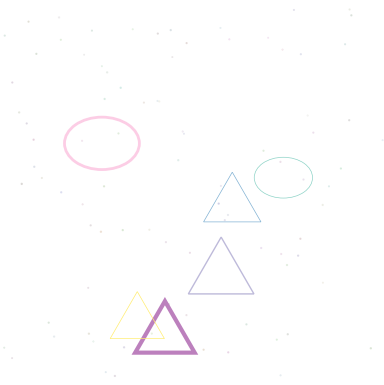[{"shape": "oval", "thickness": 0.5, "radius": 0.38, "center": [0.736, 0.539]}, {"shape": "triangle", "thickness": 1, "radius": 0.49, "center": [0.574, 0.286]}, {"shape": "triangle", "thickness": 0.5, "radius": 0.43, "center": [0.603, 0.467]}, {"shape": "oval", "thickness": 2, "radius": 0.49, "center": [0.265, 0.628]}, {"shape": "triangle", "thickness": 3, "radius": 0.45, "center": [0.428, 0.129]}, {"shape": "triangle", "thickness": 0.5, "radius": 0.41, "center": [0.357, 0.161]}]